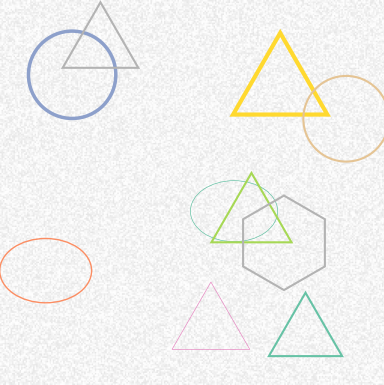[{"shape": "triangle", "thickness": 1.5, "radius": 0.55, "center": [0.794, 0.13]}, {"shape": "oval", "thickness": 0.5, "radius": 0.57, "center": [0.608, 0.451]}, {"shape": "oval", "thickness": 1, "radius": 0.6, "center": [0.119, 0.297]}, {"shape": "circle", "thickness": 2.5, "radius": 0.57, "center": [0.187, 0.806]}, {"shape": "triangle", "thickness": 0.5, "radius": 0.58, "center": [0.548, 0.151]}, {"shape": "triangle", "thickness": 1.5, "radius": 0.6, "center": [0.653, 0.431]}, {"shape": "triangle", "thickness": 3, "radius": 0.71, "center": [0.728, 0.773]}, {"shape": "circle", "thickness": 1.5, "radius": 0.56, "center": [0.899, 0.692]}, {"shape": "triangle", "thickness": 1.5, "radius": 0.57, "center": [0.261, 0.881]}, {"shape": "hexagon", "thickness": 1.5, "radius": 0.61, "center": [0.738, 0.369]}]